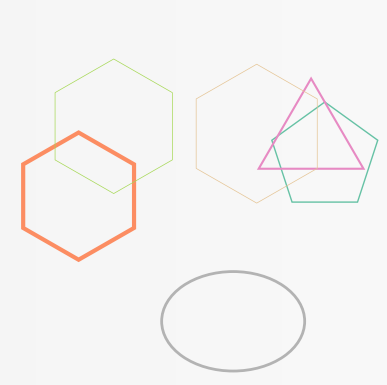[{"shape": "pentagon", "thickness": 1, "radius": 0.72, "center": [0.838, 0.591]}, {"shape": "hexagon", "thickness": 3, "radius": 0.83, "center": [0.203, 0.491]}, {"shape": "triangle", "thickness": 1.5, "radius": 0.78, "center": [0.803, 0.64]}, {"shape": "hexagon", "thickness": 0.5, "radius": 0.87, "center": [0.293, 0.672]}, {"shape": "hexagon", "thickness": 0.5, "radius": 0.9, "center": [0.662, 0.653]}, {"shape": "oval", "thickness": 2, "radius": 0.92, "center": [0.602, 0.165]}]